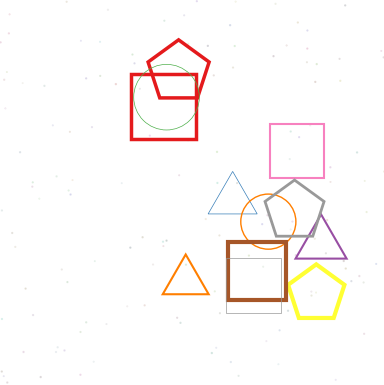[{"shape": "square", "thickness": 2.5, "radius": 0.42, "center": [0.424, 0.723]}, {"shape": "pentagon", "thickness": 2.5, "radius": 0.42, "center": [0.464, 0.813]}, {"shape": "triangle", "thickness": 0.5, "radius": 0.37, "center": [0.604, 0.481]}, {"shape": "circle", "thickness": 0.5, "radius": 0.43, "center": [0.433, 0.748]}, {"shape": "triangle", "thickness": 1.5, "radius": 0.38, "center": [0.834, 0.367]}, {"shape": "triangle", "thickness": 1.5, "radius": 0.34, "center": [0.482, 0.27]}, {"shape": "circle", "thickness": 1, "radius": 0.36, "center": [0.697, 0.424]}, {"shape": "pentagon", "thickness": 3, "radius": 0.38, "center": [0.821, 0.236]}, {"shape": "square", "thickness": 3, "radius": 0.38, "center": [0.667, 0.295]}, {"shape": "square", "thickness": 1.5, "radius": 0.35, "center": [0.772, 0.609]}, {"shape": "pentagon", "thickness": 2, "radius": 0.4, "center": [0.765, 0.452]}, {"shape": "square", "thickness": 0.5, "radius": 0.35, "center": [0.659, 0.258]}]